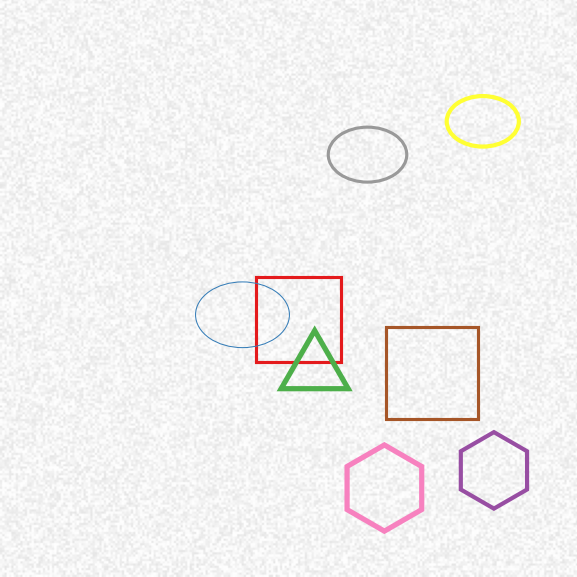[{"shape": "square", "thickness": 1.5, "radius": 0.37, "center": [0.517, 0.446]}, {"shape": "oval", "thickness": 0.5, "radius": 0.41, "center": [0.42, 0.454]}, {"shape": "triangle", "thickness": 2.5, "radius": 0.34, "center": [0.545, 0.36]}, {"shape": "hexagon", "thickness": 2, "radius": 0.33, "center": [0.855, 0.185]}, {"shape": "oval", "thickness": 2, "radius": 0.31, "center": [0.836, 0.789]}, {"shape": "square", "thickness": 1.5, "radius": 0.4, "center": [0.748, 0.353]}, {"shape": "hexagon", "thickness": 2.5, "radius": 0.37, "center": [0.666, 0.154]}, {"shape": "oval", "thickness": 1.5, "radius": 0.34, "center": [0.636, 0.731]}]